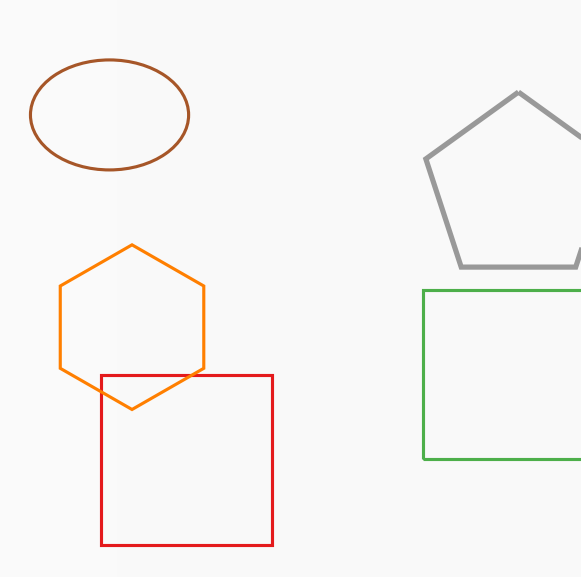[{"shape": "square", "thickness": 1.5, "radius": 0.74, "center": [0.321, 0.203]}, {"shape": "square", "thickness": 1.5, "radius": 0.73, "center": [0.874, 0.35]}, {"shape": "hexagon", "thickness": 1.5, "radius": 0.71, "center": [0.227, 0.433]}, {"shape": "oval", "thickness": 1.5, "radius": 0.68, "center": [0.188, 0.8]}, {"shape": "pentagon", "thickness": 2.5, "radius": 0.84, "center": [0.892, 0.672]}]